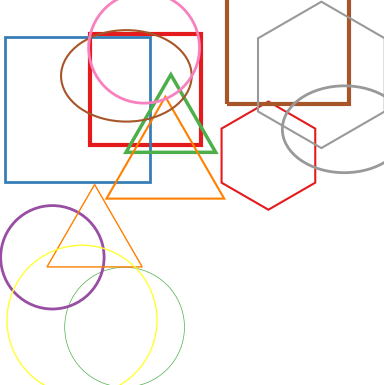[{"shape": "square", "thickness": 3, "radius": 0.72, "center": [0.378, 0.768]}, {"shape": "hexagon", "thickness": 1.5, "radius": 0.7, "center": [0.697, 0.596]}, {"shape": "square", "thickness": 2, "radius": 0.94, "center": [0.202, 0.715]}, {"shape": "circle", "thickness": 0.5, "radius": 0.78, "center": [0.324, 0.15]}, {"shape": "triangle", "thickness": 2.5, "radius": 0.67, "center": [0.444, 0.672]}, {"shape": "circle", "thickness": 2, "radius": 0.67, "center": [0.136, 0.332]}, {"shape": "triangle", "thickness": 1.5, "radius": 0.88, "center": [0.429, 0.572]}, {"shape": "triangle", "thickness": 1, "radius": 0.71, "center": [0.246, 0.378]}, {"shape": "circle", "thickness": 1, "radius": 0.97, "center": [0.213, 0.168]}, {"shape": "square", "thickness": 3, "radius": 0.79, "center": [0.748, 0.889]}, {"shape": "oval", "thickness": 1.5, "radius": 0.85, "center": [0.328, 0.803]}, {"shape": "circle", "thickness": 2, "radius": 0.72, "center": [0.374, 0.876]}, {"shape": "oval", "thickness": 2, "radius": 0.81, "center": [0.894, 0.664]}, {"shape": "hexagon", "thickness": 1.5, "radius": 0.95, "center": [0.835, 0.805]}]